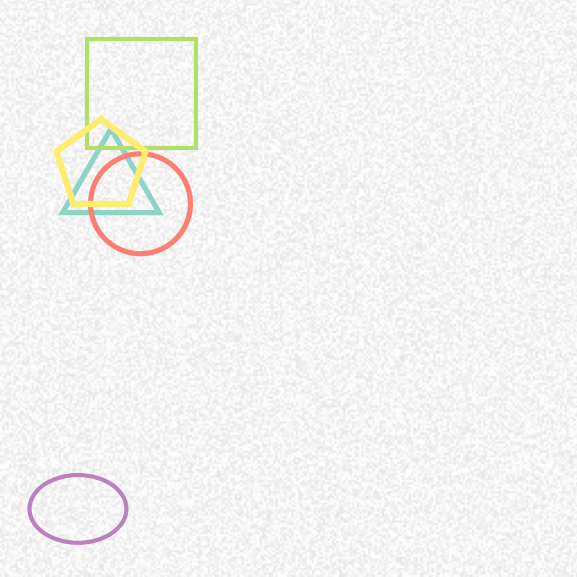[{"shape": "triangle", "thickness": 2.5, "radius": 0.48, "center": [0.192, 0.679]}, {"shape": "circle", "thickness": 2.5, "radius": 0.43, "center": [0.243, 0.646]}, {"shape": "square", "thickness": 2, "radius": 0.47, "center": [0.245, 0.837]}, {"shape": "oval", "thickness": 2, "radius": 0.42, "center": [0.135, 0.118]}, {"shape": "pentagon", "thickness": 3, "radius": 0.41, "center": [0.175, 0.712]}]